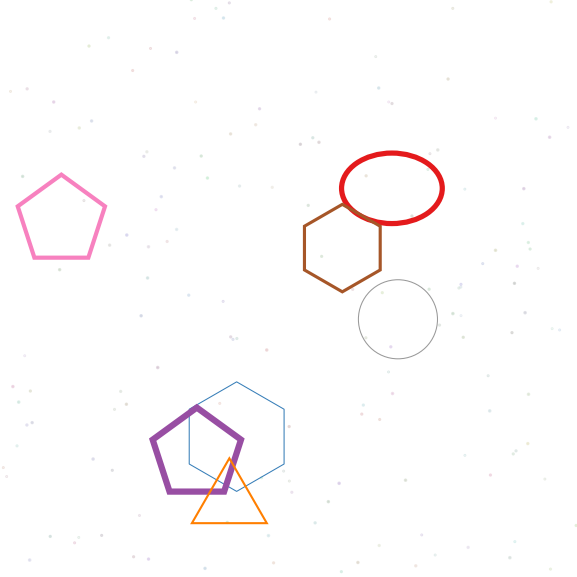[{"shape": "oval", "thickness": 2.5, "radius": 0.44, "center": [0.679, 0.673]}, {"shape": "hexagon", "thickness": 0.5, "radius": 0.47, "center": [0.41, 0.243]}, {"shape": "pentagon", "thickness": 3, "radius": 0.4, "center": [0.341, 0.213]}, {"shape": "triangle", "thickness": 1, "radius": 0.37, "center": [0.397, 0.131]}, {"shape": "hexagon", "thickness": 1.5, "radius": 0.38, "center": [0.593, 0.57]}, {"shape": "pentagon", "thickness": 2, "radius": 0.4, "center": [0.106, 0.617]}, {"shape": "circle", "thickness": 0.5, "radius": 0.34, "center": [0.689, 0.446]}]